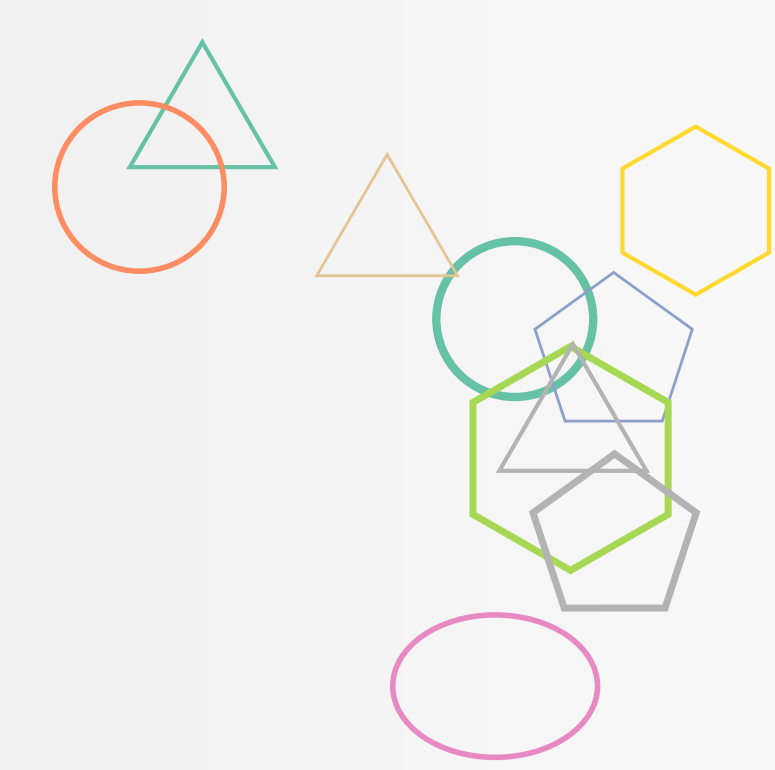[{"shape": "triangle", "thickness": 1.5, "radius": 0.54, "center": [0.261, 0.837]}, {"shape": "circle", "thickness": 3, "radius": 0.51, "center": [0.664, 0.586]}, {"shape": "circle", "thickness": 2, "radius": 0.55, "center": [0.18, 0.757]}, {"shape": "pentagon", "thickness": 1, "radius": 0.53, "center": [0.792, 0.539]}, {"shape": "oval", "thickness": 2, "radius": 0.66, "center": [0.639, 0.109]}, {"shape": "hexagon", "thickness": 2.5, "radius": 0.73, "center": [0.736, 0.405]}, {"shape": "hexagon", "thickness": 1.5, "radius": 0.55, "center": [0.898, 0.726]}, {"shape": "triangle", "thickness": 1, "radius": 0.52, "center": [0.5, 0.694]}, {"shape": "triangle", "thickness": 1.5, "radius": 0.55, "center": [0.739, 0.443]}, {"shape": "pentagon", "thickness": 2.5, "radius": 0.55, "center": [0.793, 0.3]}]